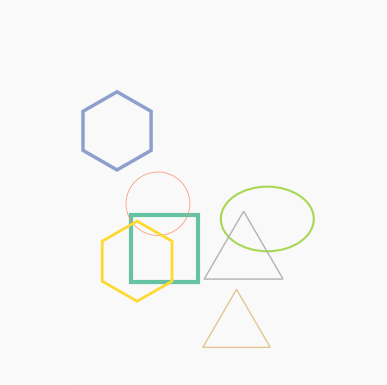[{"shape": "square", "thickness": 3, "radius": 0.44, "center": [0.424, 0.354]}, {"shape": "circle", "thickness": 0.5, "radius": 0.41, "center": [0.408, 0.471]}, {"shape": "hexagon", "thickness": 2.5, "radius": 0.51, "center": [0.302, 0.66]}, {"shape": "oval", "thickness": 1.5, "radius": 0.6, "center": [0.69, 0.431]}, {"shape": "hexagon", "thickness": 2, "radius": 0.52, "center": [0.354, 0.322]}, {"shape": "triangle", "thickness": 1, "radius": 0.5, "center": [0.61, 0.148]}, {"shape": "triangle", "thickness": 1, "radius": 0.59, "center": [0.629, 0.334]}]